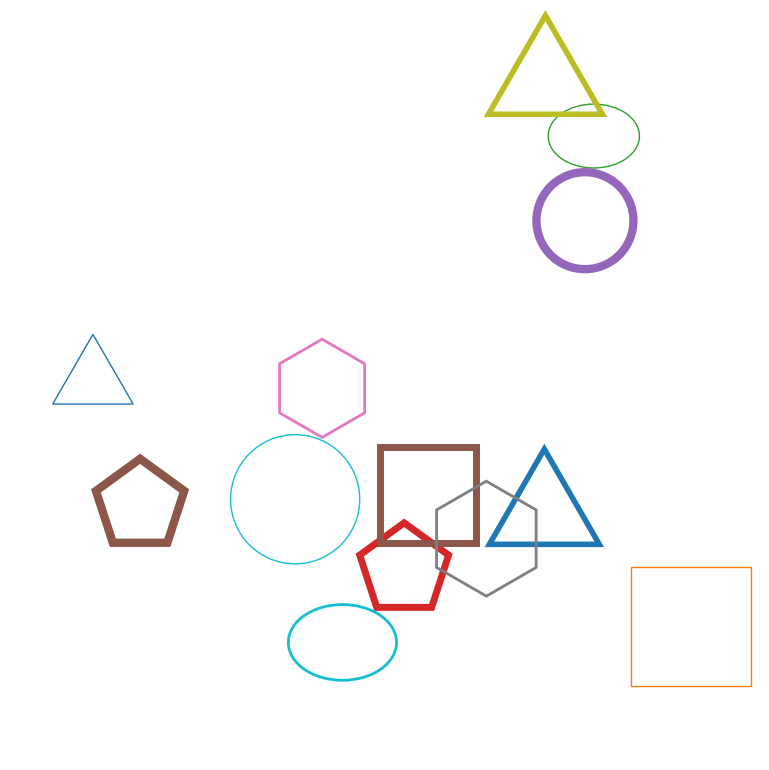[{"shape": "triangle", "thickness": 0.5, "radius": 0.3, "center": [0.121, 0.505]}, {"shape": "triangle", "thickness": 2, "radius": 0.41, "center": [0.707, 0.334]}, {"shape": "square", "thickness": 0.5, "radius": 0.39, "center": [0.897, 0.187]}, {"shape": "oval", "thickness": 0.5, "radius": 0.3, "center": [0.771, 0.823]}, {"shape": "pentagon", "thickness": 2.5, "radius": 0.3, "center": [0.525, 0.26]}, {"shape": "circle", "thickness": 3, "radius": 0.31, "center": [0.76, 0.713]}, {"shape": "pentagon", "thickness": 3, "radius": 0.3, "center": [0.182, 0.344]}, {"shape": "square", "thickness": 2.5, "radius": 0.31, "center": [0.556, 0.357]}, {"shape": "hexagon", "thickness": 1, "radius": 0.32, "center": [0.418, 0.496]}, {"shape": "hexagon", "thickness": 1, "radius": 0.37, "center": [0.632, 0.3]}, {"shape": "triangle", "thickness": 2, "radius": 0.43, "center": [0.708, 0.894]}, {"shape": "circle", "thickness": 0.5, "radius": 0.42, "center": [0.383, 0.352]}, {"shape": "oval", "thickness": 1, "radius": 0.35, "center": [0.445, 0.166]}]